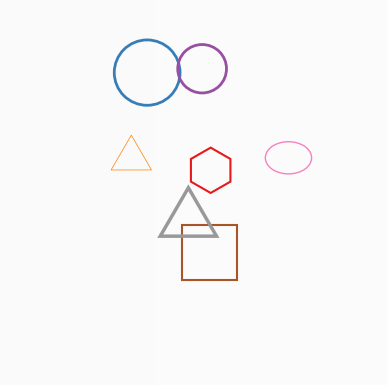[{"shape": "hexagon", "thickness": 1.5, "radius": 0.29, "center": [0.544, 0.558]}, {"shape": "circle", "thickness": 2, "radius": 0.42, "center": [0.38, 0.811]}, {"shape": "circle", "thickness": 2, "radius": 0.31, "center": [0.522, 0.821]}, {"shape": "triangle", "thickness": 0.5, "radius": 0.3, "center": [0.339, 0.589]}, {"shape": "square", "thickness": 1.5, "radius": 0.36, "center": [0.54, 0.344]}, {"shape": "oval", "thickness": 1, "radius": 0.3, "center": [0.744, 0.59]}, {"shape": "triangle", "thickness": 2.5, "radius": 0.42, "center": [0.486, 0.428]}]